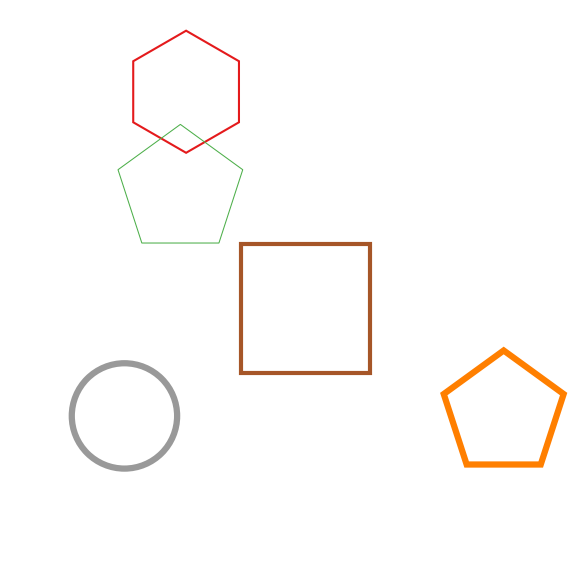[{"shape": "hexagon", "thickness": 1, "radius": 0.53, "center": [0.322, 0.84]}, {"shape": "pentagon", "thickness": 0.5, "radius": 0.57, "center": [0.312, 0.67]}, {"shape": "pentagon", "thickness": 3, "radius": 0.55, "center": [0.872, 0.283]}, {"shape": "square", "thickness": 2, "radius": 0.56, "center": [0.529, 0.465]}, {"shape": "circle", "thickness": 3, "radius": 0.46, "center": [0.216, 0.279]}]